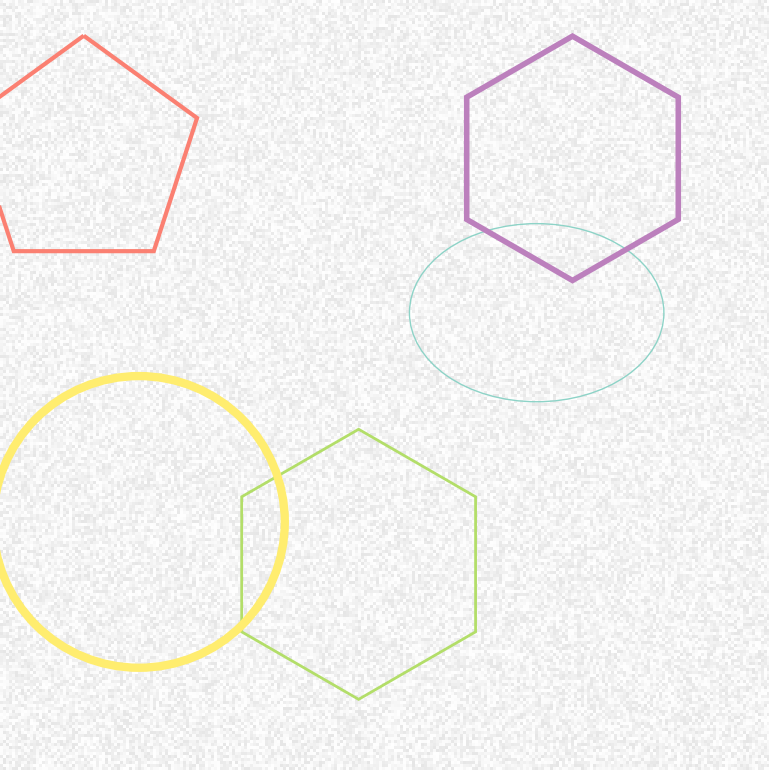[{"shape": "oval", "thickness": 0.5, "radius": 0.83, "center": [0.697, 0.594]}, {"shape": "pentagon", "thickness": 1.5, "radius": 0.77, "center": [0.109, 0.799]}, {"shape": "hexagon", "thickness": 1, "radius": 0.88, "center": [0.466, 0.267]}, {"shape": "hexagon", "thickness": 2, "radius": 0.79, "center": [0.743, 0.794]}, {"shape": "circle", "thickness": 3, "radius": 0.95, "center": [0.18, 0.322]}]